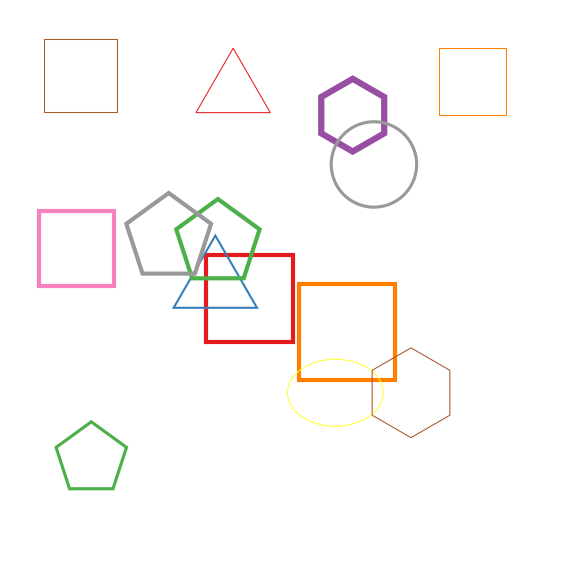[{"shape": "square", "thickness": 2, "radius": 0.38, "center": [0.431, 0.482]}, {"shape": "triangle", "thickness": 0.5, "radius": 0.37, "center": [0.404, 0.841]}, {"shape": "triangle", "thickness": 1, "radius": 0.42, "center": [0.373, 0.508]}, {"shape": "pentagon", "thickness": 1.5, "radius": 0.32, "center": [0.158, 0.205]}, {"shape": "pentagon", "thickness": 2, "radius": 0.38, "center": [0.377, 0.579]}, {"shape": "hexagon", "thickness": 3, "radius": 0.31, "center": [0.611, 0.8]}, {"shape": "square", "thickness": 0.5, "radius": 0.29, "center": [0.819, 0.858]}, {"shape": "square", "thickness": 2, "radius": 0.41, "center": [0.601, 0.424]}, {"shape": "oval", "thickness": 0.5, "radius": 0.41, "center": [0.581, 0.319]}, {"shape": "square", "thickness": 0.5, "radius": 0.32, "center": [0.139, 0.869]}, {"shape": "hexagon", "thickness": 0.5, "radius": 0.39, "center": [0.712, 0.319]}, {"shape": "square", "thickness": 2, "radius": 0.33, "center": [0.132, 0.569]}, {"shape": "circle", "thickness": 1.5, "radius": 0.37, "center": [0.647, 0.714]}, {"shape": "pentagon", "thickness": 2, "radius": 0.39, "center": [0.292, 0.588]}]